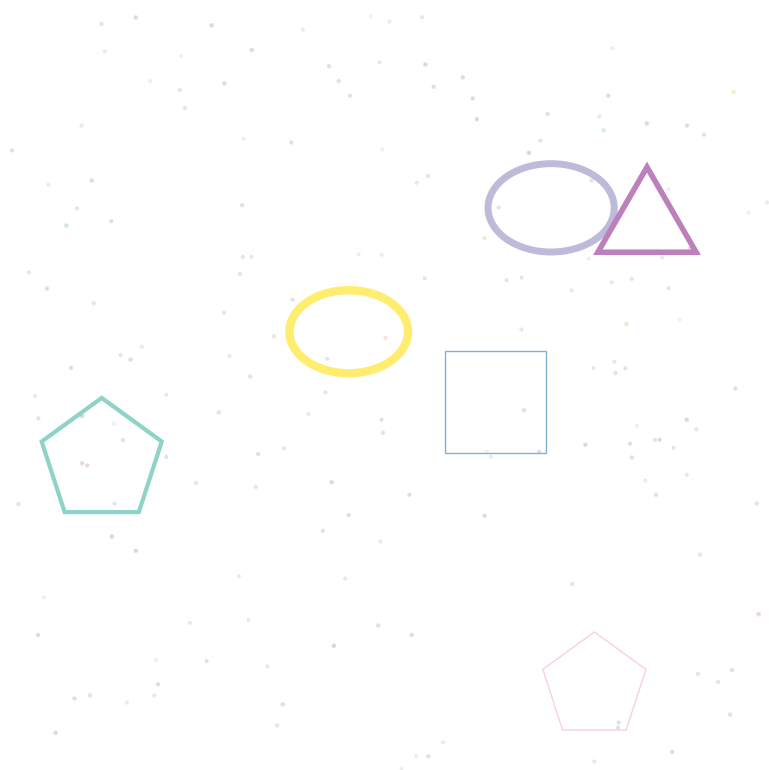[{"shape": "pentagon", "thickness": 1.5, "radius": 0.41, "center": [0.132, 0.401]}, {"shape": "oval", "thickness": 2.5, "radius": 0.41, "center": [0.716, 0.73]}, {"shape": "square", "thickness": 0.5, "radius": 0.33, "center": [0.644, 0.478]}, {"shape": "pentagon", "thickness": 0.5, "radius": 0.35, "center": [0.772, 0.109]}, {"shape": "triangle", "thickness": 2, "radius": 0.37, "center": [0.84, 0.709]}, {"shape": "oval", "thickness": 3, "radius": 0.39, "center": [0.453, 0.569]}]